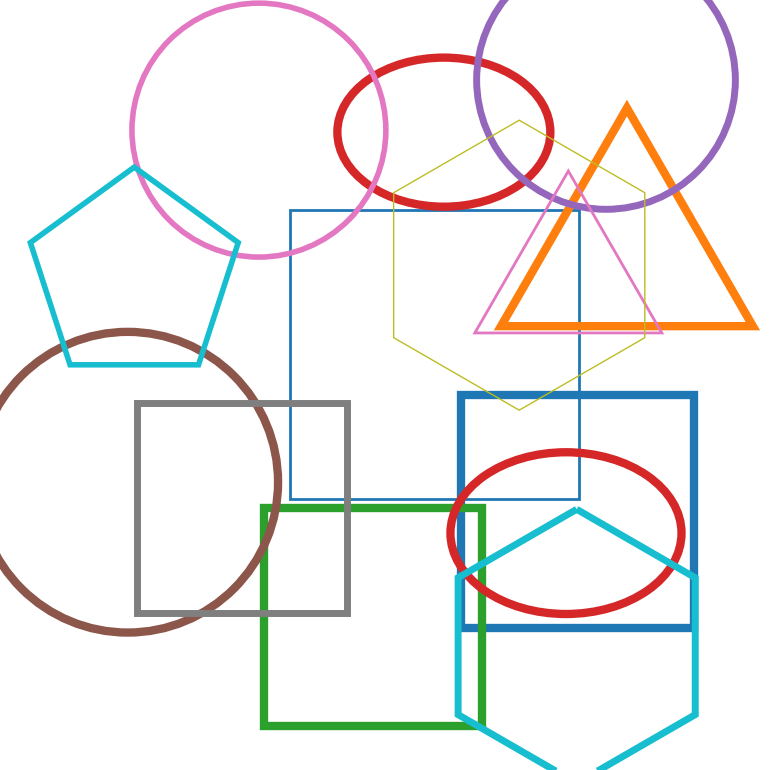[{"shape": "square", "thickness": 3, "radius": 0.76, "center": [0.75, 0.336]}, {"shape": "square", "thickness": 1, "radius": 0.94, "center": [0.565, 0.54]}, {"shape": "triangle", "thickness": 3, "radius": 0.94, "center": [0.814, 0.671]}, {"shape": "square", "thickness": 3, "radius": 0.71, "center": [0.485, 0.199]}, {"shape": "oval", "thickness": 3, "radius": 0.69, "center": [0.576, 0.828]}, {"shape": "oval", "thickness": 3, "radius": 0.75, "center": [0.735, 0.308]}, {"shape": "circle", "thickness": 2.5, "radius": 0.84, "center": [0.787, 0.896]}, {"shape": "circle", "thickness": 3, "radius": 0.98, "center": [0.166, 0.374]}, {"shape": "circle", "thickness": 2, "radius": 0.82, "center": [0.336, 0.831]}, {"shape": "triangle", "thickness": 1, "radius": 0.7, "center": [0.738, 0.638]}, {"shape": "square", "thickness": 2.5, "radius": 0.68, "center": [0.314, 0.34]}, {"shape": "hexagon", "thickness": 0.5, "radius": 0.94, "center": [0.674, 0.656]}, {"shape": "pentagon", "thickness": 2, "radius": 0.71, "center": [0.174, 0.641]}, {"shape": "hexagon", "thickness": 2.5, "radius": 0.89, "center": [0.749, 0.161]}]